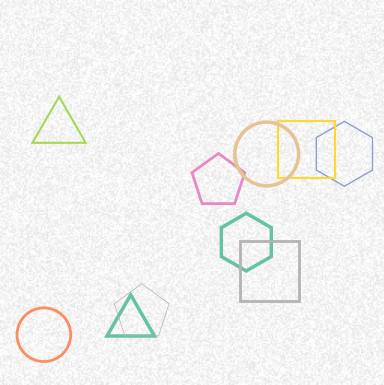[{"shape": "triangle", "thickness": 2.5, "radius": 0.36, "center": [0.34, 0.163]}, {"shape": "hexagon", "thickness": 2.5, "radius": 0.37, "center": [0.64, 0.371]}, {"shape": "circle", "thickness": 2, "radius": 0.35, "center": [0.114, 0.131]}, {"shape": "hexagon", "thickness": 1, "radius": 0.42, "center": [0.895, 0.6]}, {"shape": "pentagon", "thickness": 2, "radius": 0.36, "center": [0.567, 0.529]}, {"shape": "triangle", "thickness": 1.5, "radius": 0.4, "center": [0.153, 0.669]}, {"shape": "square", "thickness": 1.5, "radius": 0.38, "center": [0.796, 0.612]}, {"shape": "circle", "thickness": 2.5, "radius": 0.41, "center": [0.693, 0.6]}, {"shape": "pentagon", "thickness": 0.5, "radius": 0.37, "center": [0.368, 0.188]}, {"shape": "square", "thickness": 2, "radius": 0.38, "center": [0.7, 0.296]}]